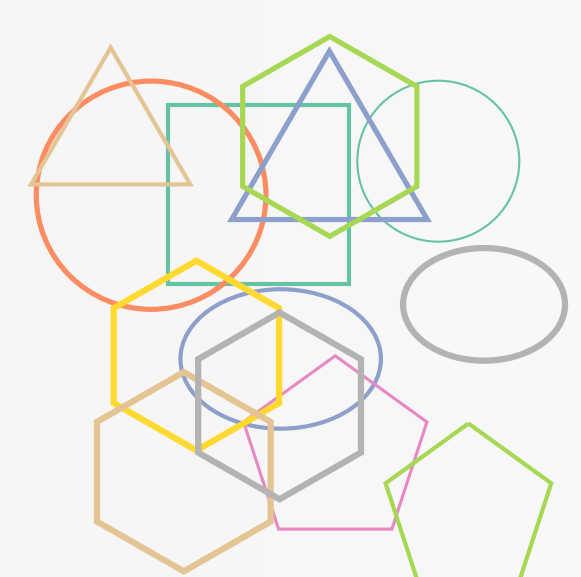[{"shape": "circle", "thickness": 1, "radius": 0.7, "center": [0.754, 0.72]}, {"shape": "square", "thickness": 2, "radius": 0.78, "center": [0.445, 0.662]}, {"shape": "circle", "thickness": 2.5, "radius": 0.99, "center": [0.26, 0.661]}, {"shape": "oval", "thickness": 2, "radius": 0.86, "center": [0.483, 0.378]}, {"shape": "triangle", "thickness": 2.5, "radius": 0.97, "center": [0.567, 0.716]}, {"shape": "pentagon", "thickness": 1.5, "radius": 0.83, "center": [0.577, 0.217]}, {"shape": "hexagon", "thickness": 2.5, "radius": 0.87, "center": [0.567, 0.763]}, {"shape": "pentagon", "thickness": 2, "radius": 0.75, "center": [0.806, 0.116]}, {"shape": "hexagon", "thickness": 3, "radius": 0.82, "center": [0.338, 0.383]}, {"shape": "hexagon", "thickness": 3, "radius": 0.86, "center": [0.316, 0.182]}, {"shape": "triangle", "thickness": 2, "radius": 0.79, "center": [0.19, 0.759]}, {"shape": "hexagon", "thickness": 3, "radius": 0.81, "center": [0.481, 0.296]}, {"shape": "oval", "thickness": 3, "radius": 0.7, "center": [0.833, 0.472]}]